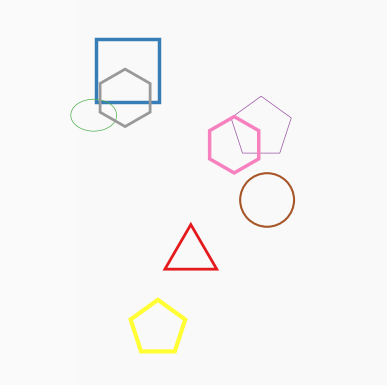[{"shape": "triangle", "thickness": 2, "radius": 0.39, "center": [0.492, 0.339]}, {"shape": "square", "thickness": 2.5, "radius": 0.41, "center": [0.329, 0.816]}, {"shape": "oval", "thickness": 0.5, "radius": 0.3, "center": [0.242, 0.701]}, {"shape": "pentagon", "thickness": 0.5, "radius": 0.41, "center": [0.674, 0.668]}, {"shape": "pentagon", "thickness": 3, "radius": 0.37, "center": [0.408, 0.147]}, {"shape": "circle", "thickness": 1.5, "radius": 0.35, "center": [0.689, 0.481]}, {"shape": "hexagon", "thickness": 2.5, "radius": 0.37, "center": [0.604, 0.624]}, {"shape": "hexagon", "thickness": 2, "radius": 0.37, "center": [0.323, 0.746]}]